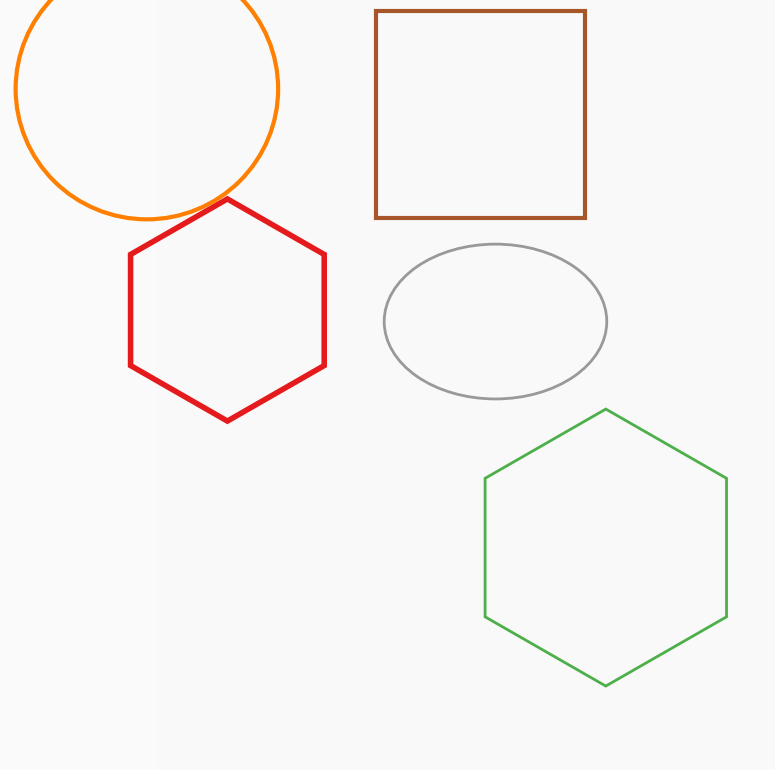[{"shape": "hexagon", "thickness": 2, "radius": 0.72, "center": [0.293, 0.597]}, {"shape": "hexagon", "thickness": 1, "radius": 0.9, "center": [0.782, 0.289]}, {"shape": "circle", "thickness": 1.5, "radius": 0.85, "center": [0.19, 0.885]}, {"shape": "square", "thickness": 1.5, "radius": 0.67, "center": [0.62, 0.851]}, {"shape": "oval", "thickness": 1, "radius": 0.72, "center": [0.639, 0.582]}]